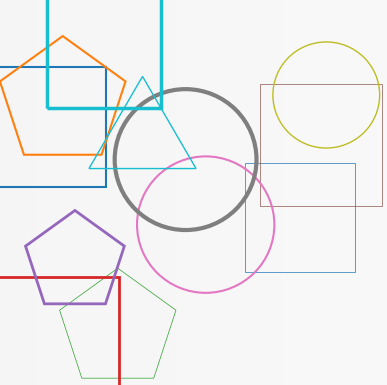[{"shape": "square", "thickness": 1.5, "radius": 0.78, "center": [0.117, 0.671]}, {"shape": "square", "thickness": 0.5, "radius": 0.71, "center": [0.775, 0.435]}, {"shape": "pentagon", "thickness": 1.5, "radius": 0.85, "center": [0.162, 0.736]}, {"shape": "pentagon", "thickness": 0.5, "radius": 0.79, "center": [0.304, 0.145]}, {"shape": "square", "thickness": 2, "radius": 0.88, "center": [0.13, 0.105]}, {"shape": "pentagon", "thickness": 2, "radius": 0.67, "center": [0.193, 0.319]}, {"shape": "square", "thickness": 0.5, "radius": 0.79, "center": [0.828, 0.623]}, {"shape": "circle", "thickness": 1.5, "radius": 0.89, "center": [0.531, 0.417]}, {"shape": "circle", "thickness": 3, "radius": 0.91, "center": [0.479, 0.585]}, {"shape": "circle", "thickness": 1, "radius": 0.69, "center": [0.842, 0.753]}, {"shape": "square", "thickness": 2.5, "radius": 0.73, "center": [0.268, 0.867]}, {"shape": "triangle", "thickness": 1, "radius": 0.8, "center": [0.368, 0.642]}]